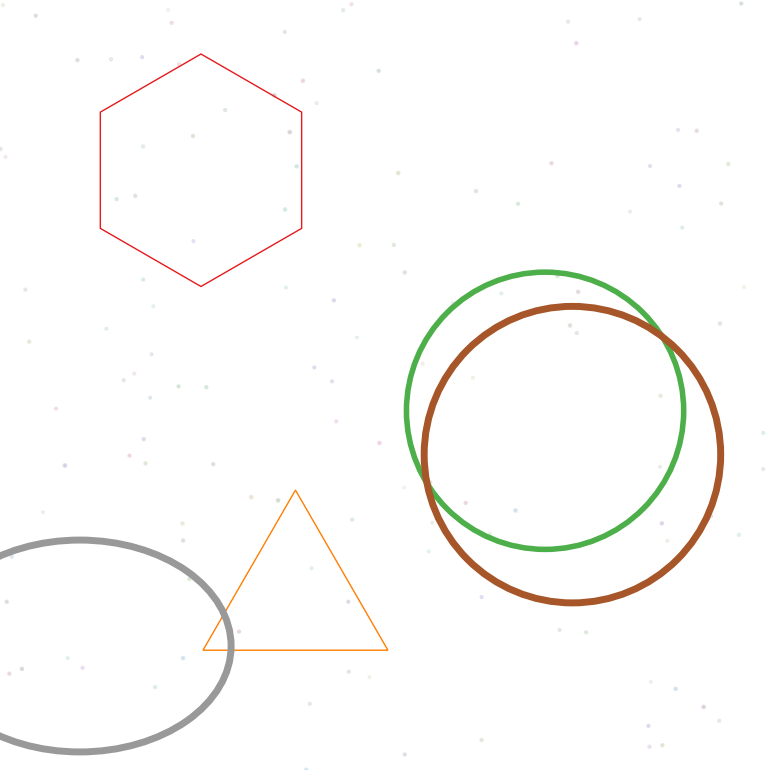[{"shape": "hexagon", "thickness": 0.5, "radius": 0.75, "center": [0.261, 0.779]}, {"shape": "circle", "thickness": 2, "radius": 0.9, "center": [0.708, 0.467]}, {"shape": "triangle", "thickness": 0.5, "radius": 0.69, "center": [0.384, 0.225]}, {"shape": "circle", "thickness": 2.5, "radius": 0.96, "center": [0.743, 0.41]}, {"shape": "oval", "thickness": 2.5, "radius": 0.98, "center": [0.104, 0.161]}]